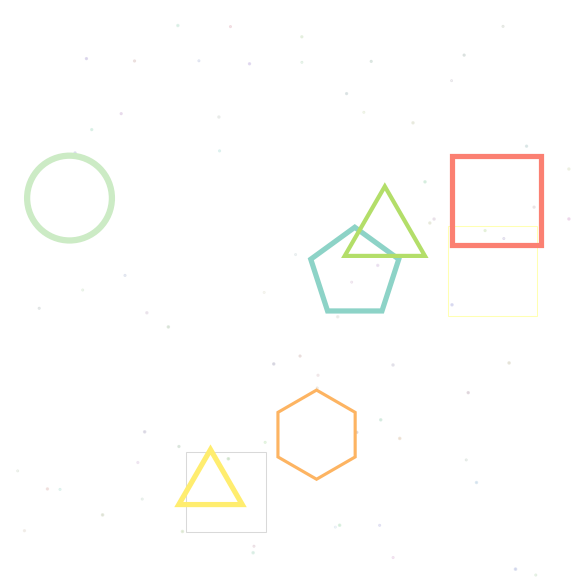[{"shape": "pentagon", "thickness": 2.5, "radius": 0.4, "center": [0.614, 0.525]}, {"shape": "square", "thickness": 0.5, "radius": 0.39, "center": [0.853, 0.53]}, {"shape": "square", "thickness": 2.5, "radius": 0.39, "center": [0.859, 0.651]}, {"shape": "hexagon", "thickness": 1.5, "radius": 0.39, "center": [0.548, 0.246]}, {"shape": "triangle", "thickness": 2, "radius": 0.4, "center": [0.666, 0.596]}, {"shape": "square", "thickness": 0.5, "radius": 0.35, "center": [0.391, 0.148]}, {"shape": "circle", "thickness": 3, "radius": 0.37, "center": [0.12, 0.656]}, {"shape": "triangle", "thickness": 2.5, "radius": 0.32, "center": [0.365, 0.157]}]